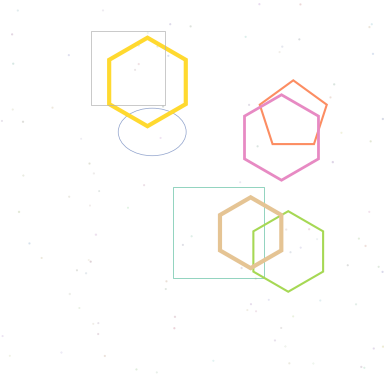[{"shape": "square", "thickness": 0.5, "radius": 0.59, "center": [0.569, 0.396]}, {"shape": "pentagon", "thickness": 1.5, "radius": 0.46, "center": [0.762, 0.7]}, {"shape": "oval", "thickness": 0.5, "radius": 0.44, "center": [0.395, 0.657]}, {"shape": "hexagon", "thickness": 2, "radius": 0.55, "center": [0.731, 0.643]}, {"shape": "hexagon", "thickness": 1.5, "radius": 0.52, "center": [0.749, 0.347]}, {"shape": "hexagon", "thickness": 3, "radius": 0.57, "center": [0.383, 0.787]}, {"shape": "hexagon", "thickness": 3, "radius": 0.46, "center": [0.651, 0.395]}, {"shape": "square", "thickness": 0.5, "radius": 0.48, "center": [0.333, 0.822]}]